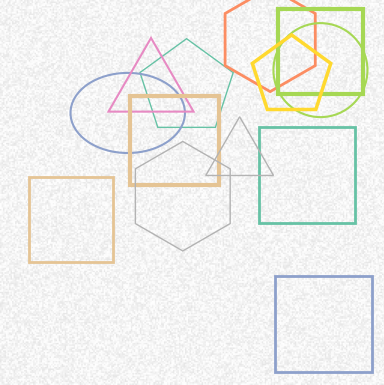[{"shape": "pentagon", "thickness": 1, "radius": 0.64, "center": [0.485, 0.772]}, {"shape": "square", "thickness": 2, "radius": 0.62, "center": [0.799, 0.545]}, {"shape": "hexagon", "thickness": 2, "radius": 0.68, "center": [0.702, 0.897]}, {"shape": "square", "thickness": 2, "radius": 0.63, "center": [0.84, 0.159]}, {"shape": "oval", "thickness": 1.5, "radius": 0.74, "center": [0.332, 0.707]}, {"shape": "triangle", "thickness": 1.5, "radius": 0.64, "center": [0.392, 0.774]}, {"shape": "circle", "thickness": 1.5, "radius": 0.61, "center": [0.832, 0.818]}, {"shape": "square", "thickness": 3, "radius": 0.56, "center": [0.833, 0.867]}, {"shape": "pentagon", "thickness": 2.5, "radius": 0.54, "center": [0.757, 0.802]}, {"shape": "square", "thickness": 3, "radius": 0.58, "center": [0.453, 0.635]}, {"shape": "square", "thickness": 2, "radius": 0.55, "center": [0.184, 0.43]}, {"shape": "triangle", "thickness": 1, "radius": 0.51, "center": [0.622, 0.595]}, {"shape": "hexagon", "thickness": 1, "radius": 0.71, "center": [0.475, 0.49]}]